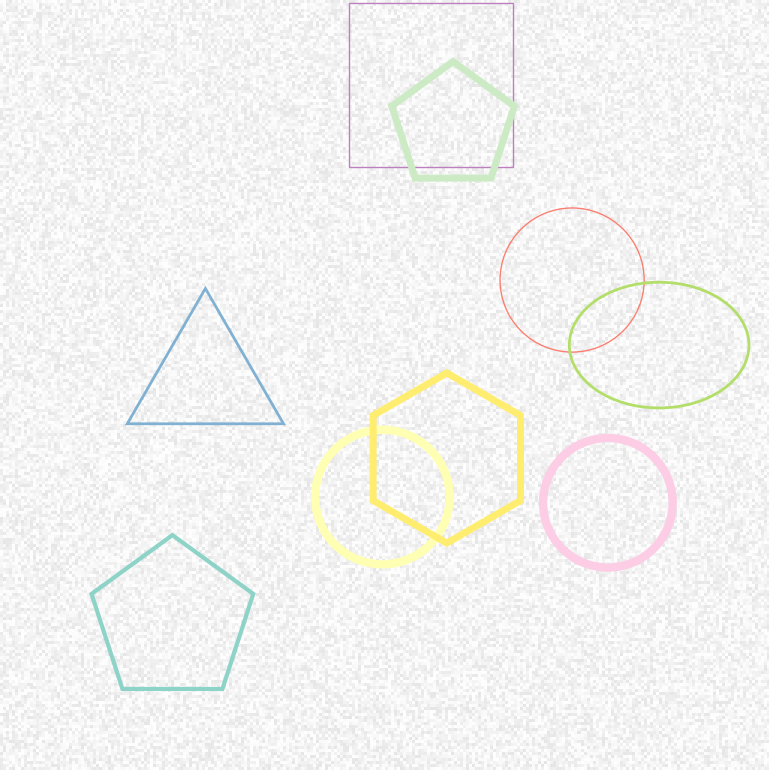[{"shape": "pentagon", "thickness": 1.5, "radius": 0.55, "center": [0.224, 0.195]}, {"shape": "circle", "thickness": 3, "radius": 0.44, "center": [0.497, 0.355]}, {"shape": "circle", "thickness": 0.5, "radius": 0.47, "center": [0.743, 0.636]}, {"shape": "triangle", "thickness": 1, "radius": 0.59, "center": [0.267, 0.508]}, {"shape": "oval", "thickness": 1, "radius": 0.58, "center": [0.856, 0.552]}, {"shape": "circle", "thickness": 3, "radius": 0.42, "center": [0.789, 0.347]}, {"shape": "square", "thickness": 0.5, "radius": 0.53, "center": [0.56, 0.889]}, {"shape": "pentagon", "thickness": 2.5, "radius": 0.42, "center": [0.588, 0.836]}, {"shape": "hexagon", "thickness": 2.5, "radius": 0.55, "center": [0.58, 0.405]}]